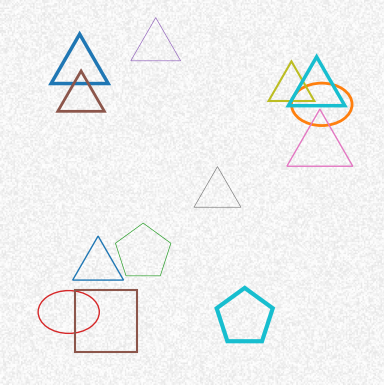[{"shape": "triangle", "thickness": 2.5, "radius": 0.43, "center": [0.207, 0.826]}, {"shape": "triangle", "thickness": 1, "radius": 0.38, "center": [0.255, 0.311]}, {"shape": "oval", "thickness": 2, "radius": 0.39, "center": [0.836, 0.729]}, {"shape": "pentagon", "thickness": 0.5, "radius": 0.38, "center": [0.372, 0.345]}, {"shape": "oval", "thickness": 1, "radius": 0.4, "center": [0.178, 0.19]}, {"shape": "triangle", "thickness": 0.5, "radius": 0.37, "center": [0.404, 0.879]}, {"shape": "square", "thickness": 1.5, "radius": 0.4, "center": [0.276, 0.165]}, {"shape": "triangle", "thickness": 2, "radius": 0.35, "center": [0.211, 0.746]}, {"shape": "triangle", "thickness": 1, "radius": 0.49, "center": [0.831, 0.618]}, {"shape": "triangle", "thickness": 0.5, "radius": 0.35, "center": [0.565, 0.497]}, {"shape": "triangle", "thickness": 1.5, "radius": 0.34, "center": [0.757, 0.772]}, {"shape": "triangle", "thickness": 2.5, "radius": 0.42, "center": [0.822, 0.768]}, {"shape": "pentagon", "thickness": 3, "radius": 0.38, "center": [0.636, 0.176]}]